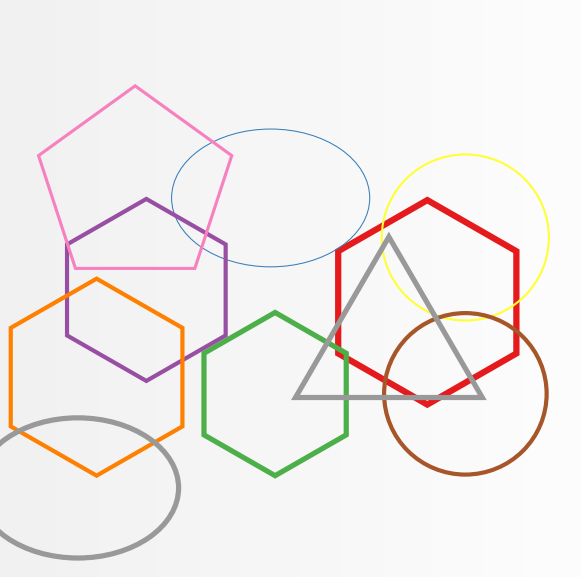[{"shape": "hexagon", "thickness": 3, "radius": 0.88, "center": [0.735, 0.476]}, {"shape": "oval", "thickness": 0.5, "radius": 0.85, "center": [0.466, 0.656]}, {"shape": "hexagon", "thickness": 2.5, "radius": 0.71, "center": [0.473, 0.317]}, {"shape": "hexagon", "thickness": 2, "radius": 0.79, "center": [0.252, 0.497]}, {"shape": "hexagon", "thickness": 2, "radius": 0.85, "center": [0.166, 0.346]}, {"shape": "circle", "thickness": 1, "radius": 0.72, "center": [0.801, 0.588]}, {"shape": "circle", "thickness": 2, "radius": 0.7, "center": [0.801, 0.317]}, {"shape": "pentagon", "thickness": 1.5, "radius": 0.87, "center": [0.233, 0.676]}, {"shape": "triangle", "thickness": 2.5, "radius": 0.93, "center": [0.669, 0.404]}, {"shape": "oval", "thickness": 2.5, "radius": 0.87, "center": [0.134, 0.154]}]